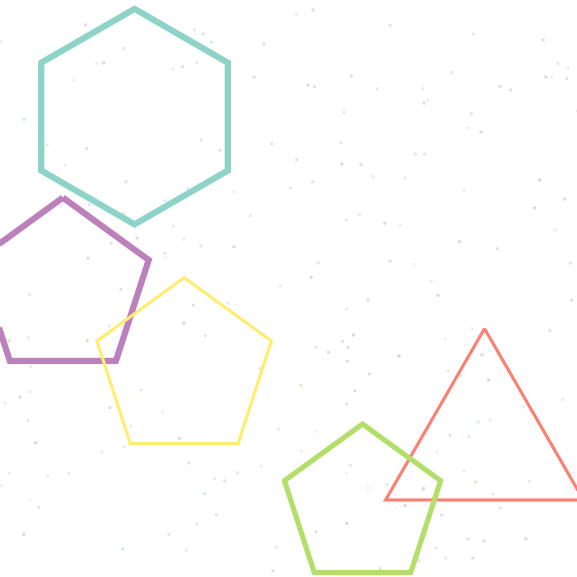[{"shape": "hexagon", "thickness": 3, "radius": 0.93, "center": [0.233, 0.797]}, {"shape": "triangle", "thickness": 1.5, "radius": 0.99, "center": [0.839, 0.232]}, {"shape": "pentagon", "thickness": 2.5, "radius": 0.71, "center": [0.628, 0.123]}, {"shape": "pentagon", "thickness": 3, "radius": 0.78, "center": [0.109, 0.501]}, {"shape": "pentagon", "thickness": 1.5, "radius": 0.79, "center": [0.319, 0.36]}]